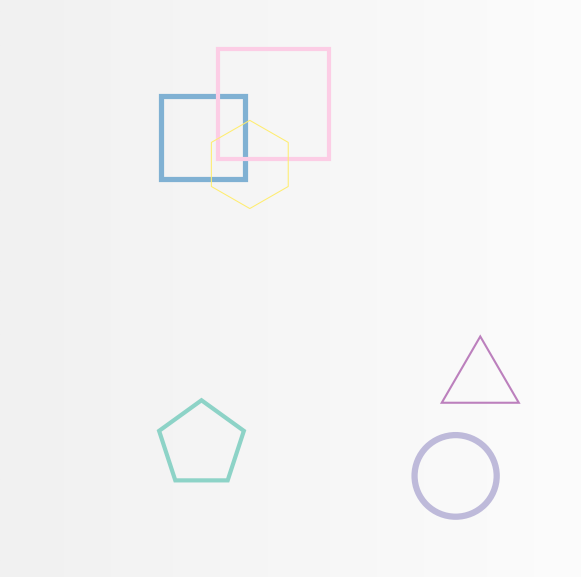[{"shape": "pentagon", "thickness": 2, "radius": 0.38, "center": [0.347, 0.229]}, {"shape": "circle", "thickness": 3, "radius": 0.35, "center": [0.784, 0.175]}, {"shape": "square", "thickness": 2.5, "radius": 0.36, "center": [0.349, 0.76]}, {"shape": "square", "thickness": 2, "radius": 0.48, "center": [0.471, 0.819]}, {"shape": "triangle", "thickness": 1, "radius": 0.38, "center": [0.826, 0.34]}, {"shape": "hexagon", "thickness": 0.5, "radius": 0.38, "center": [0.43, 0.714]}]